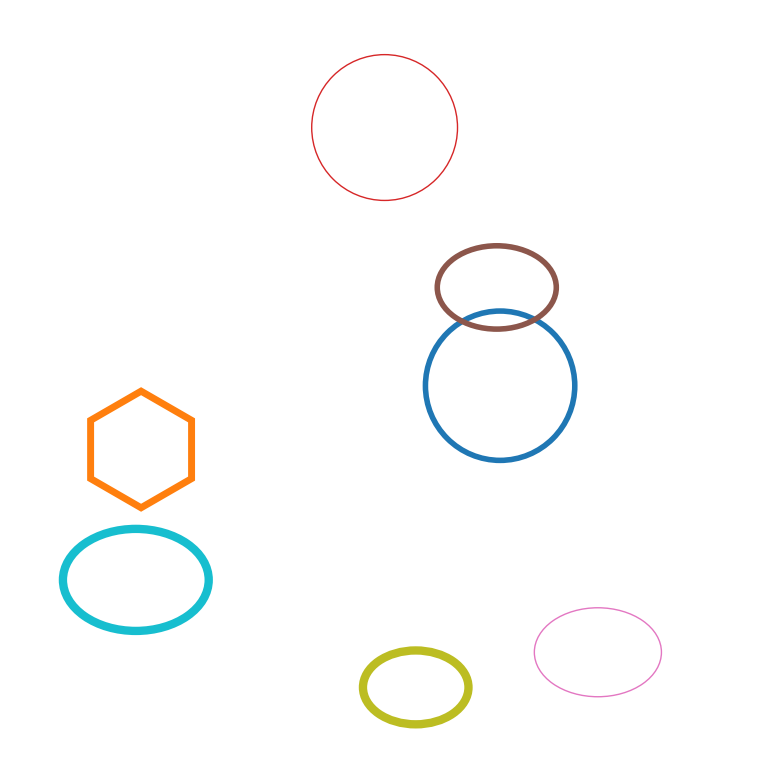[{"shape": "circle", "thickness": 2, "radius": 0.48, "center": [0.649, 0.499]}, {"shape": "hexagon", "thickness": 2.5, "radius": 0.38, "center": [0.183, 0.416]}, {"shape": "circle", "thickness": 0.5, "radius": 0.47, "center": [0.499, 0.834]}, {"shape": "oval", "thickness": 2, "radius": 0.39, "center": [0.645, 0.627]}, {"shape": "oval", "thickness": 0.5, "radius": 0.41, "center": [0.776, 0.153]}, {"shape": "oval", "thickness": 3, "radius": 0.34, "center": [0.54, 0.107]}, {"shape": "oval", "thickness": 3, "radius": 0.47, "center": [0.176, 0.247]}]